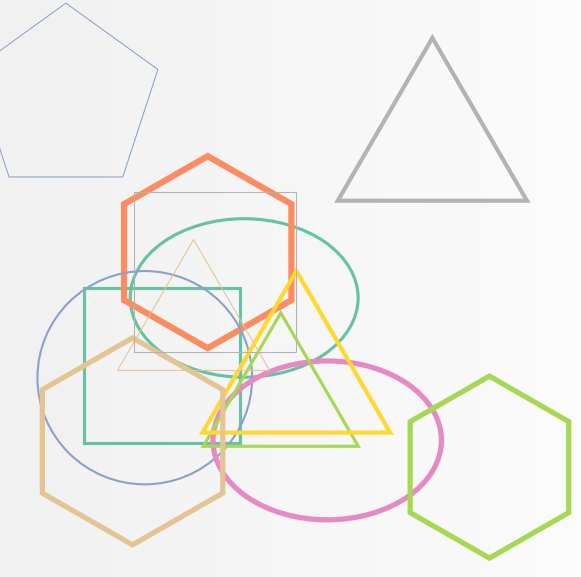[{"shape": "square", "thickness": 1.5, "radius": 0.67, "center": [0.278, 0.366]}, {"shape": "oval", "thickness": 1.5, "radius": 0.98, "center": [0.42, 0.483]}, {"shape": "hexagon", "thickness": 3, "radius": 0.83, "center": [0.357, 0.563]}, {"shape": "pentagon", "thickness": 0.5, "radius": 0.83, "center": [0.113, 0.827]}, {"shape": "circle", "thickness": 1, "radius": 0.92, "center": [0.249, 0.345]}, {"shape": "oval", "thickness": 2.5, "radius": 0.98, "center": [0.563, 0.237]}, {"shape": "triangle", "thickness": 1.5, "radius": 0.77, "center": [0.483, 0.303]}, {"shape": "hexagon", "thickness": 2.5, "radius": 0.79, "center": [0.842, 0.19]}, {"shape": "triangle", "thickness": 2, "radius": 0.93, "center": [0.51, 0.343]}, {"shape": "hexagon", "thickness": 2.5, "radius": 0.9, "center": [0.228, 0.235]}, {"shape": "triangle", "thickness": 0.5, "radius": 0.76, "center": [0.333, 0.433]}, {"shape": "triangle", "thickness": 2, "radius": 0.94, "center": [0.744, 0.746]}, {"shape": "square", "thickness": 0.5, "radius": 0.69, "center": [0.37, 0.529]}]